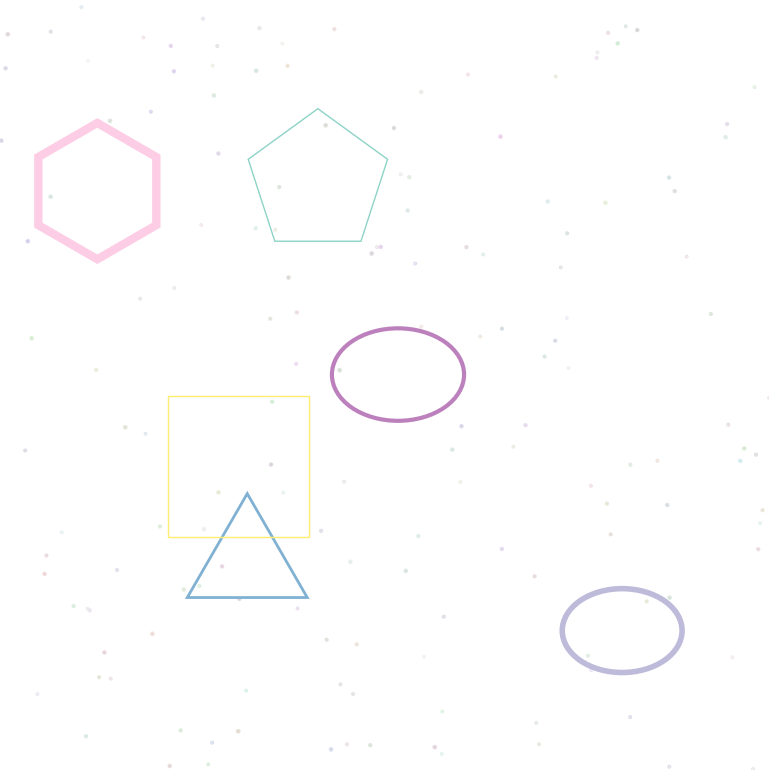[{"shape": "pentagon", "thickness": 0.5, "radius": 0.48, "center": [0.413, 0.764]}, {"shape": "oval", "thickness": 2, "radius": 0.39, "center": [0.808, 0.181]}, {"shape": "triangle", "thickness": 1, "radius": 0.45, "center": [0.321, 0.269]}, {"shape": "hexagon", "thickness": 3, "radius": 0.44, "center": [0.126, 0.752]}, {"shape": "oval", "thickness": 1.5, "radius": 0.43, "center": [0.517, 0.514]}, {"shape": "square", "thickness": 0.5, "radius": 0.46, "center": [0.309, 0.394]}]